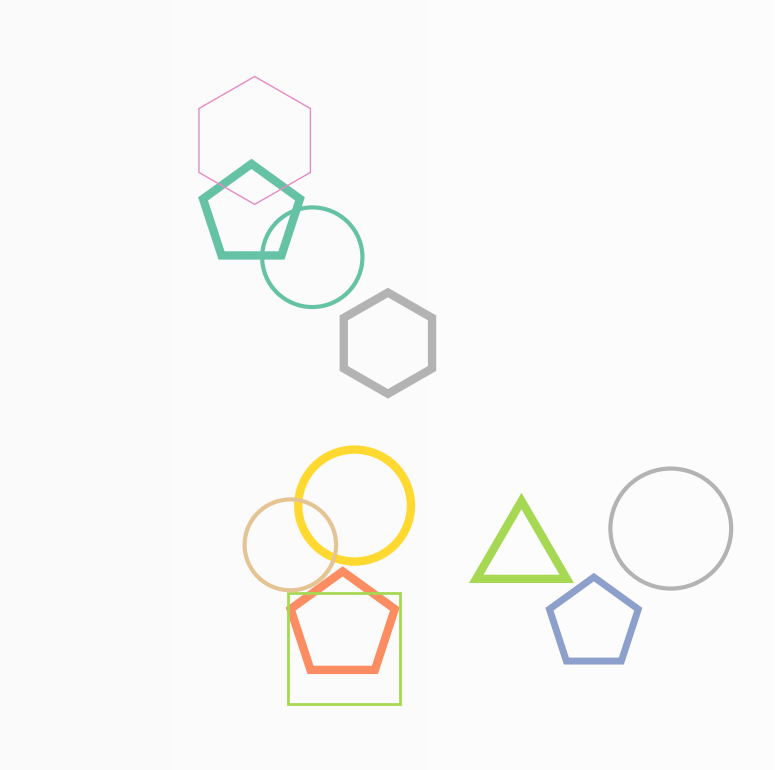[{"shape": "circle", "thickness": 1.5, "radius": 0.32, "center": [0.403, 0.666]}, {"shape": "pentagon", "thickness": 3, "radius": 0.33, "center": [0.325, 0.721]}, {"shape": "pentagon", "thickness": 3, "radius": 0.35, "center": [0.442, 0.187]}, {"shape": "pentagon", "thickness": 2.5, "radius": 0.3, "center": [0.766, 0.19]}, {"shape": "hexagon", "thickness": 0.5, "radius": 0.42, "center": [0.329, 0.818]}, {"shape": "triangle", "thickness": 3, "radius": 0.34, "center": [0.673, 0.282]}, {"shape": "square", "thickness": 1, "radius": 0.36, "center": [0.444, 0.158]}, {"shape": "circle", "thickness": 3, "radius": 0.36, "center": [0.458, 0.343]}, {"shape": "circle", "thickness": 1.5, "radius": 0.3, "center": [0.375, 0.292]}, {"shape": "hexagon", "thickness": 3, "radius": 0.33, "center": [0.501, 0.554]}, {"shape": "circle", "thickness": 1.5, "radius": 0.39, "center": [0.866, 0.314]}]